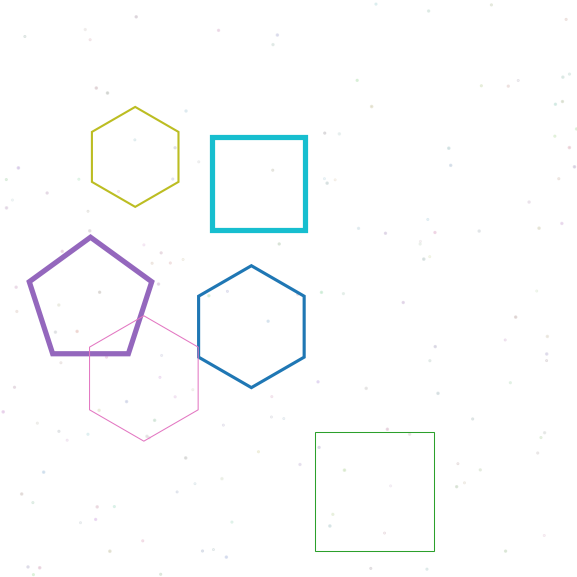[{"shape": "hexagon", "thickness": 1.5, "radius": 0.53, "center": [0.435, 0.433]}, {"shape": "square", "thickness": 0.5, "radius": 0.52, "center": [0.648, 0.149]}, {"shape": "pentagon", "thickness": 2.5, "radius": 0.56, "center": [0.157, 0.477]}, {"shape": "hexagon", "thickness": 0.5, "radius": 0.54, "center": [0.249, 0.344]}, {"shape": "hexagon", "thickness": 1, "radius": 0.43, "center": [0.234, 0.727]}, {"shape": "square", "thickness": 2.5, "radius": 0.4, "center": [0.447, 0.682]}]